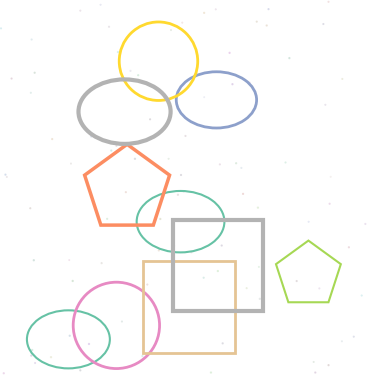[{"shape": "oval", "thickness": 1.5, "radius": 0.54, "center": [0.178, 0.119]}, {"shape": "oval", "thickness": 1.5, "radius": 0.57, "center": [0.469, 0.424]}, {"shape": "pentagon", "thickness": 2.5, "radius": 0.58, "center": [0.33, 0.509]}, {"shape": "oval", "thickness": 2, "radius": 0.52, "center": [0.562, 0.741]}, {"shape": "circle", "thickness": 2, "radius": 0.56, "center": [0.302, 0.155]}, {"shape": "pentagon", "thickness": 1.5, "radius": 0.44, "center": [0.801, 0.287]}, {"shape": "circle", "thickness": 2, "radius": 0.51, "center": [0.412, 0.841]}, {"shape": "square", "thickness": 2, "radius": 0.6, "center": [0.491, 0.203]}, {"shape": "oval", "thickness": 3, "radius": 0.6, "center": [0.323, 0.71]}, {"shape": "square", "thickness": 3, "radius": 0.59, "center": [0.566, 0.311]}]